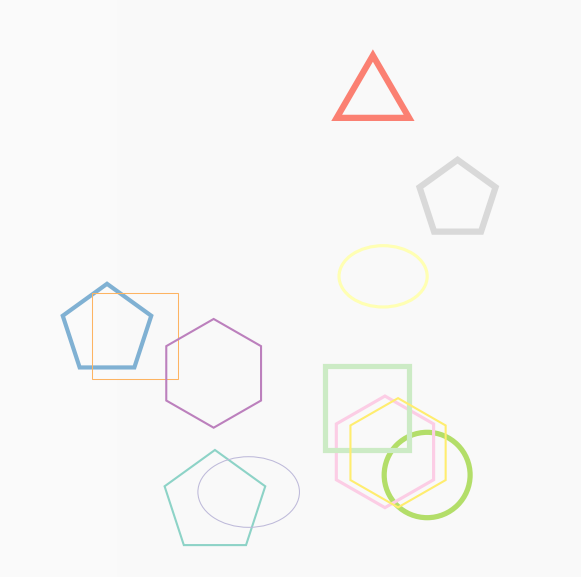[{"shape": "pentagon", "thickness": 1, "radius": 0.46, "center": [0.37, 0.129]}, {"shape": "oval", "thickness": 1.5, "radius": 0.38, "center": [0.659, 0.521]}, {"shape": "oval", "thickness": 0.5, "radius": 0.44, "center": [0.428, 0.147]}, {"shape": "triangle", "thickness": 3, "radius": 0.36, "center": [0.642, 0.831]}, {"shape": "pentagon", "thickness": 2, "radius": 0.4, "center": [0.184, 0.428]}, {"shape": "square", "thickness": 0.5, "radius": 0.37, "center": [0.232, 0.417]}, {"shape": "circle", "thickness": 2.5, "radius": 0.37, "center": [0.735, 0.177]}, {"shape": "hexagon", "thickness": 1.5, "radius": 0.48, "center": [0.662, 0.217]}, {"shape": "pentagon", "thickness": 3, "radius": 0.34, "center": [0.787, 0.654]}, {"shape": "hexagon", "thickness": 1, "radius": 0.47, "center": [0.368, 0.353]}, {"shape": "square", "thickness": 2.5, "radius": 0.36, "center": [0.632, 0.292]}, {"shape": "hexagon", "thickness": 1, "radius": 0.47, "center": [0.685, 0.215]}]